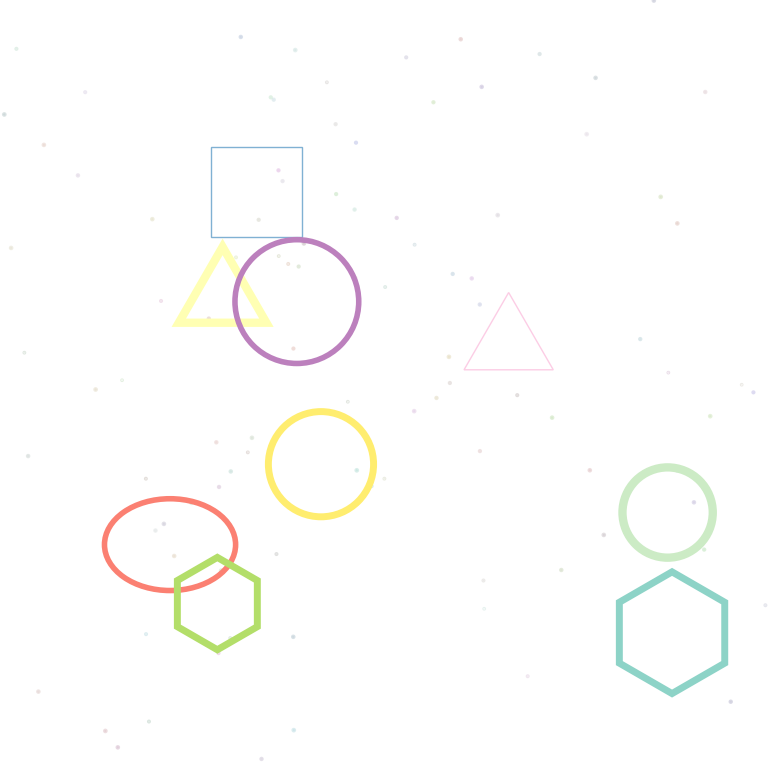[{"shape": "hexagon", "thickness": 2.5, "radius": 0.4, "center": [0.873, 0.178]}, {"shape": "triangle", "thickness": 3, "radius": 0.33, "center": [0.289, 0.614]}, {"shape": "oval", "thickness": 2, "radius": 0.43, "center": [0.221, 0.293]}, {"shape": "square", "thickness": 0.5, "radius": 0.29, "center": [0.333, 0.75]}, {"shape": "hexagon", "thickness": 2.5, "radius": 0.3, "center": [0.282, 0.216]}, {"shape": "triangle", "thickness": 0.5, "radius": 0.33, "center": [0.661, 0.553]}, {"shape": "circle", "thickness": 2, "radius": 0.4, "center": [0.386, 0.608]}, {"shape": "circle", "thickness": 3, "radius": 0.29, "center": [0.867, 0.334]}, {"shape": "circle", "thickness": 2.5, "radius": 0.34, "center": [0.417, 0.397]}]